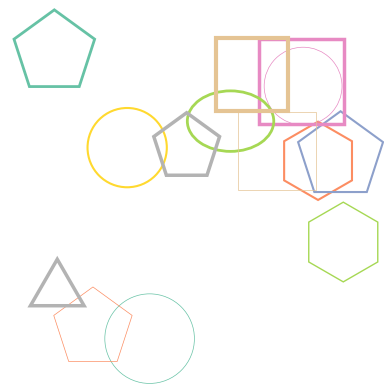[{"shape": "circle", "thickness": 0.5, "radius": 0.58, "center": [0.389, 0.12]}, {"shape": "pentagon", "thickness": 2, "radius": 0.55, "center": [0.141, 0.864]}, {"shape": "pentagon", "thickness": 0.5, "radius": 0.54, "center": [0.241, 0.148]}, {"shape": "hexagon", "thickness": 1.5, "radius": 0.51, "center": [0.826, 0.582]}, {"shape": "pentagon", "thickness": 1.5, "radius": 0.58, "center": [0.885, 0.595]}, {"shape": "circle", "thickness": 0.5, "radius": 0.51, "center": [0.787, 0.776]}, {"shape": "square", "thickness": 2.5, "radius": 0.55, "center": [0.783, 0.789]}, {"shape": "oval", "thickness": 2, "radius": 0.56, "center": [0.599, 0.685]}, {"shape": "hexagon", "thickness": 1, "radius": 0.52, "center": [0.892, 0.371]}, {"shape": "circle", "thickness": 1.5, "radius": 0.51, "center": [0.33, 0.617]}, {"shape": "square", "thickness": 3, "radius": 0.47, "center": [0.655, 0.806]}, {"shape": "square", "thickness": 0.5, "radius": 0.51, "center": [0.718, 0.608]}, {"shape": "pentagon", "thickness": 2.5, "radius": 0.45, "center": [0.485, 0.617]}, {"shape": "triangle", "thickness": 2.5, "radius": 0.4, "center": [0.149, 0.246]}]